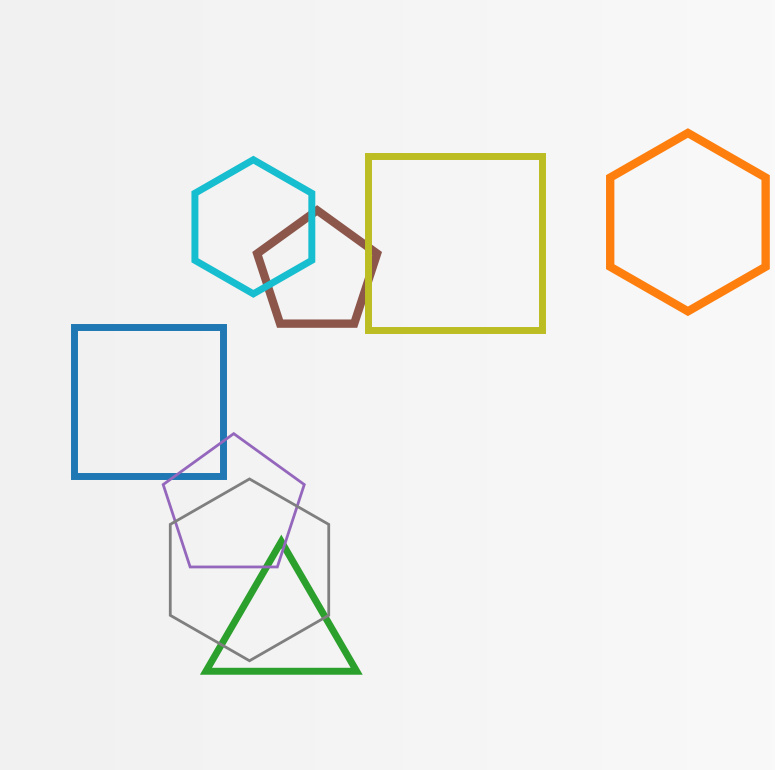[{"shape": "square", "thickness": 2.5, "radius": 0.48, "center": [0.191, 0.479]}, {"shape": "hexagon", "thickness": 3, "radius": 0.58, "center": [0.888, 0.711]}, {"shape": "triangle", "thickness": 2.5, "radius": 0.56, "center": [0.363, 0.184]}, {"shape": "pentagon", "thickness": 1, "radius": 0.48, "center": [0.302, 0.341]}, {"shape": "pentagon", "thickness": 3, "radius": 0.41, "center": [0.409, 0.646]}, {"shape": "hexagon", "thickness": 1, "radius": 0.59, "center": [0.322, 0.26]}, {"shape": "square", "thickness": 2.5, "radius": 0.56, "center": [0.587, 0.684]}, {"shape": "hexagon", "thickness": 2.5, "radius": 0.44, "center": [0.327, 0.705]}]